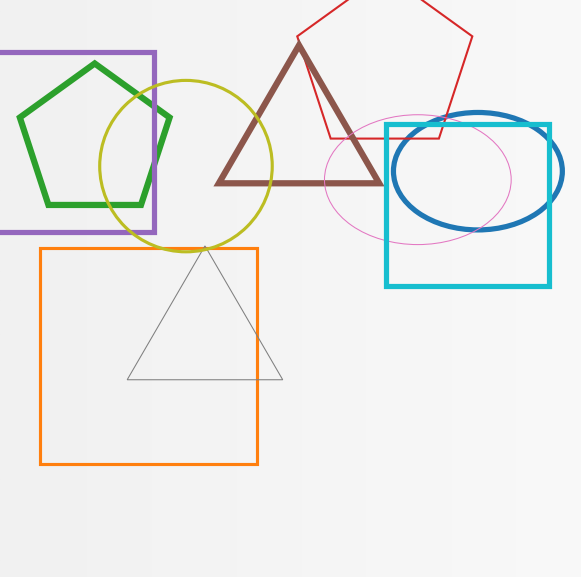[{"shape": "oval", "thickness": 2.5, "radius": 0.73, "center": [0.822, 0.703]}, {"shape": "square", "thickness": 1.5, "radius": 0.93, "center": [0.255, 0.382]}, {"shape": "pentagon", "thickness": 3, "radius": 0.68, "center": [0.163, 0.754]}, {"shape": "pentagon", "thickness": 1, "radius": 0.79, "center": [0.662, 0.887]}, {"shape": "square", "thickness": 2.5, "radius": 0.78, "center": [0.109, 0.754]}, {"shape": "triangle", "thickness": 3, "radius": 0.8, "center": [0.514, 0.761]}, {"shape": "oval", "thickness": 0.5, "radius": 0.8, "center": [0.719, 0.688]}, {"shape": "triangle", "thickness": 0.5, "radius": 0.77, "center": [0.353, 0.419]}, {"shape": "circle", "thickness": 1.5, "radius": 0.74, "center": [0.32, 0.712]}, {"shape": "square", "thickness": 2.5, "radius": 0.7, "center": [0.804, 0.645]}]